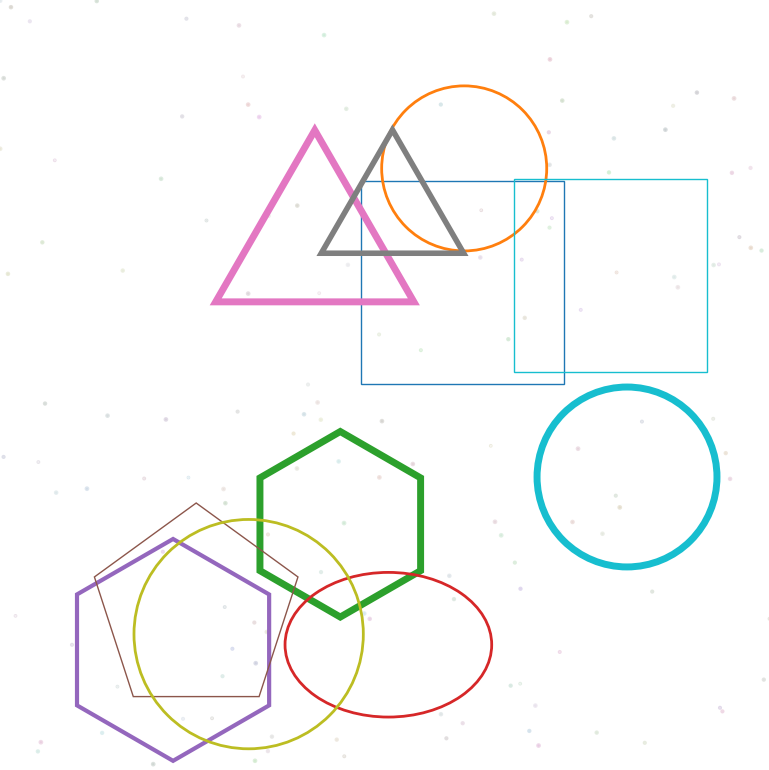[{"shape": "square", "thickness": 0.5, "radius": 0.66, "center": [0.6, 0.633]}, {"shape": "circle", "thickness": 1, "radius": 0.54, "center": [0.603, 0.781]}, {"shape": "hexagon", "thickness": 2.5, "radius": 0.6, "center": [0.442, 0.319]}, {"shape": "oval", "thickness": 1, "radius": 0.67, "center": [0.504, 0.163]}, {"shape": "hexagon", "thickness": 1.5, "radius": 0.72, "center": [0.225, 0.156]}, {"shape": "pentagon", "thickness": 0.5, "radius": 0.69, "center": [0.255, 0.208]}, {"shape": "triangle", "thickness": 2.5, "radius": 0.74, "center": [0.409, 0.682]}, {"shape": "triangle", "thickness": 2, "radius": 0.53, "center": [0.51, 0.725]}, {"shape": "circle", "thickness": 1, "radius": 0.74, "center": [0.323, 0.176]}, {"shape": "circle", "thickness": 2.5, "radius": 0.58, "center": [0.814, 0.381]}, {"shape": "square", "thickness": 0.5, "radius": 0.63, "center": [0.793, 0.642]}]